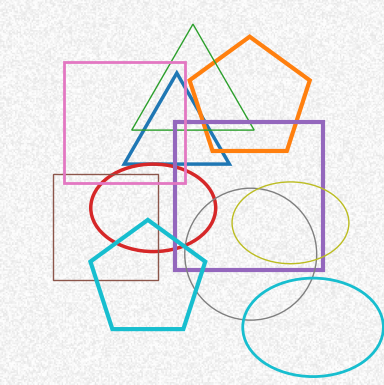[{"shape": "triangle", "thickness": 2.5, "radius": 0.79, "center": [0.459, 0.653]}, {"shape": "pentagon", "thickness": 3, "radius": 0.82, "center": [0.649, 0.741]}, {"shape": "triangle", "thickness": 1, "radius": 0.92, "center": [0.501, 0.754]}, {"shape": "oval", "thickness": 2.5, "radius": 0.81, "center": [0.398, 0.46]}, {"shape": "square", "thickness": 3, "radius": 0.96, "center": [0.646, 0.492]}, {"shape": "square", "thickness": 1, "radius": 0.68, "center": [0.274, 0.41]}, {"shape": "square", "thickness": 2, "radius": 0.79, "center": [0.324, 0.681]}, {"shape": "circle", "thickness": 1, "radius": 0.86, "center": [0.651, 0.34]}, {"shape": "oval", "thickness": 1, "radius": 0.76, "center": [0.755, 0.421]}, {"shape": "pentagon", "thickness": 3, "radius": 0.78, "center": [0.384, 0.272]}, {"shape": "oval", "thickness": 2, "radius": 0.91, "center": [0.813, 0.15]}]